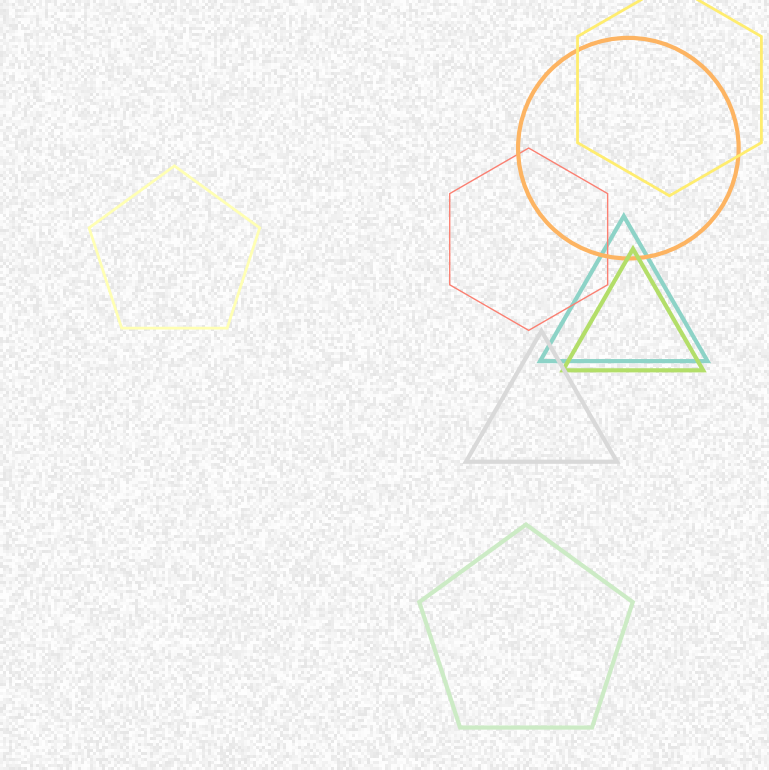[{"shape": "triangle", "thickness": 1.5, "radius": 0.63, "center": [0.81, 0.594]}, {"shape": "pentagon", "thickness": 1, "radius": 0.58, "center": [0.226, 0.668]}, {"shape": "hexagon", "thickness": 0.5, "radius": 0.59, "center": [0.687, 0.689]}, {"shape": "circle", "thickness": 1.5, "radius": 0.72, "center": [0.816, 0.808]}, {"shape": "triangle", "thickness": 1.5, "radius": 0.53, "center": [0.822, 0.572]}, {"shape": "triangle", "thickness": 1.5, "radius": 0.57, "center": [0.703, 0.457]}, {"shape": "pentagon", "thickness": 1.5, "radius": 0.73, "center": [0.683, 0.173]}, {"shape": "hexagon", "thickness": 1, "radius": 0.69, "center": [0.869, 0.884]}]